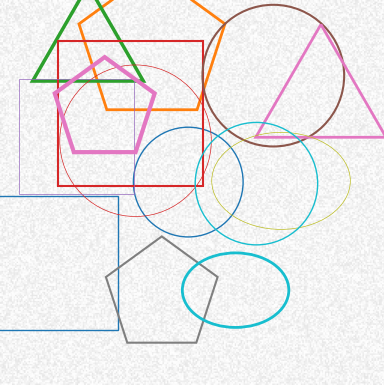[{"shape": "circle", "thickness": 1, "radius": 0.71, "center": [0.489, 0.527]}, {"shape": "square", "thickness": 1, "radius": 0.87, "center": [0.134, 0.318]}, {"shape": "pentagon", "thickness": 2, "radius": 1.0, "center": [0.395, 0.876]}, {"shape": "triangle", "thickness": 2.5, "radius": 0.83, "center": [0.229, 0.873]}, {"shape": "circle", "thickness": 0.5, "radius": 0.98, "center": [0.352, 0.634]}, {"shape": "square", "thickness": 1.5, "radius": 0.94, "center": [0.338, 0.706]}, {"shape": "square", "thickness": 0.5, "radius": 0.75, "center": [0.199, 0.646]}, {"shape": "circle", "thickness": 1.5, "radius": 0.92, "center": [0.71, 0.804]}, {"shape": "pentagon", "thickness": 3, "radius": 0.68, "center": [0.272, 0.715]}, {"shape": "triangle", "thickness": 2, "radius": 0.98, "center": [0.834, 0.741]}, {"shape": "pentagon", "thickness": 1.5, "radius": 0.76, "center": [0.42, 0.233]}, {"shape": "oval", "thickness": 0.5, "radius": 0.9, "center": [0.73, 0.53]}, {"shape": "circle", "thickness": 1, "radius": 0.8, "center": [0.666, 0.523]}, {"shape": "oval", "thickness": 2, "radius": 0.69, "center": [0.612, 0.246]}]